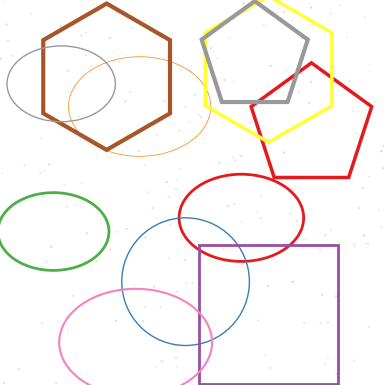[{"shape": "oval", "thickness": 2, "radius": 0.81, "center": [0.627, 0.434]}, {"shape": "pentagon", "thickness": 2.5, "radius": 0.82, "center": [0.809, 0.672]}, {"shape": "circle", "thickness": 1, "radius": 0.83, "center": [0.482, 0.268]}, {"shape": "oval", "thickness": 2, "radius": 0.72, "center": [0.139, 0.399]}, {"shape": "square", "thickness": 2, "radius": 0.9, "center": [0.697, 0.184]}, {"shape": "oval", "thickness": 0.5, "radius": 0.92, "center": [0.363, 0.723]}, {"shape": "hexagon", "thickness": 2.5, "radius": 0.95, "center": [0.698, 0.82]}, {"shape": "hexagon", "thickness": 3, "radius": 0.95, "center": [0.277, 0.801]}, {"shape": "oval", "thickness": 1.5, "radius": 0.99, "center": [0.352, 0.111]}, {"shape": "oval", "thickness": 1, "radius": 0.7, "center": [0.159, 0.782]}, {"shape": "pentagon", "thickness": 3, "radius": 0.72, "center": [0.662, 0.852]}]